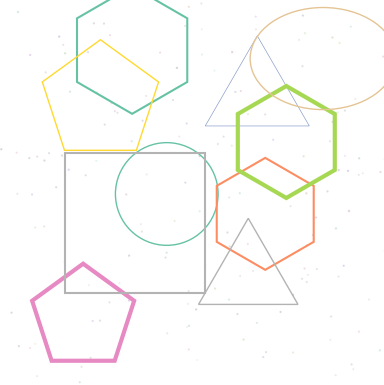[{"shape": "circle", "thickness": 1, "radius": 0.67, "center": [0.433, 0.496]}, {"shape": "hexagon", "thickness": 1.5, "radius": 0.83, "center": [0.343, 0.87]}, {"shape": "hexagon", "thickness": 1.5, "radius": 0.73, "center": [0.689, 0.445]}, {"shape": "triangle", "thickness": 0.5, "radius": 0.78, "center": [0.668, 0.751]}, {"shape": "pentagon", "thickness": 3, "radius": 0.7, "center": [0.216, 0.176]}, {"shape": "hexagon", "thickness": 3, "radius": 0.73, "center": [0.744, 0.631]}, {"shape": "pentagon", "thickness": 1, "radius": 0.79, "center": [0.261, 0.738]}, {"shape": "oval", "thickness": 1, "radius": 0.95, "center": [0.839, 0.848]}, {"shape": "triangle", "thickness": 1, "radius": 0.75, "center": [0.645, 0.284]}, {"shape": "square", "thickness": 1.5, "radius": 0.91, "center": [0.35, 0.422]}]